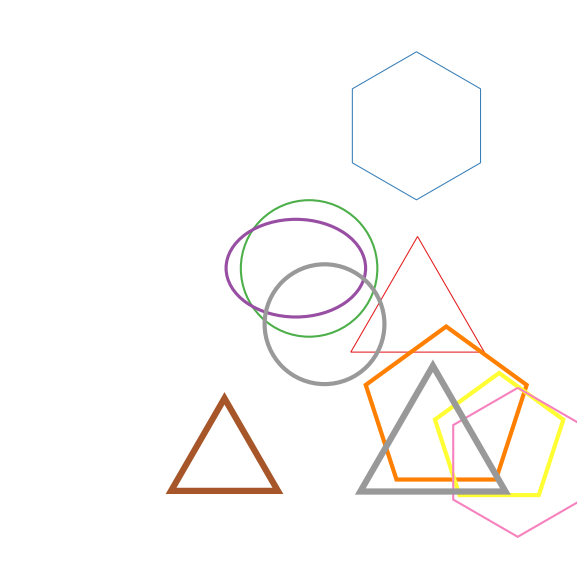[{"shape": "triangle", "thickness": 0.5, "radius": 0.67, "center": [0.723, 0.456]}, {"shape": "hexagon", "thickness": 0.5, "radius": 0.64, "center": [0.721, 0.781]}, {"shape": "circle", "thickness": 1, "radius": 0.59, "center": [0.535, 0.534]}, {"shape": "oval", "thickness": 1.5, "radius": 0.6, "center": [0.512, 0.535]}, {"shape": "pentagon", "thickness": 2, "radius": 0.73, "center": [0.773, 0.287]}, {"shape": "pentagon", "thickness": 2, "radius": 0.58, "center": [0.864, 0.236]}, {"shape": "triangle", "thickness": 3, "radius": 0.53, "center": [0.389, 0.203]}, {"shape": "hexagon", "thickness": 1, "radius": 0.64, "center": [0.897, 0.199]}, {"shape": "triangle", "thickness": 3, "radius": 0.73, "center": [0.75, 0.221]}, {"shape": "circle", "thickness": 2, "radius": 0.52, "center": [0.562, 0.438]}]